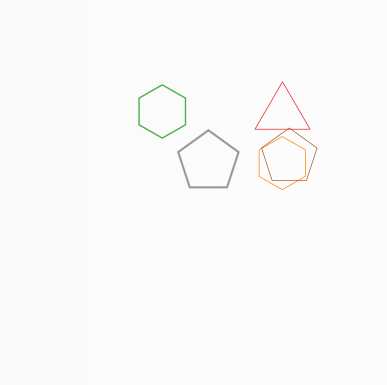[{"shape": "triangle", "thickness": 0.5, "radius": 0.41, "center": [0.729, 0.705]}, {"shape": "hexagon", "thickness": 1, "radius": 0.35, "center": [0.419, 0.71]}, {"shape": "hexagon", "thickness": 0.5, "radius": 0.34, "center": [0.728, 0.576]}, {"shape": "pentagon", "thickness": 0.5, "radius": 0.38, "center": [0.747, 0.592]}, {"shape": "pentagon", "thickness": 1.5, "radius": 0.41, "center": [0.538, 0.58]}]